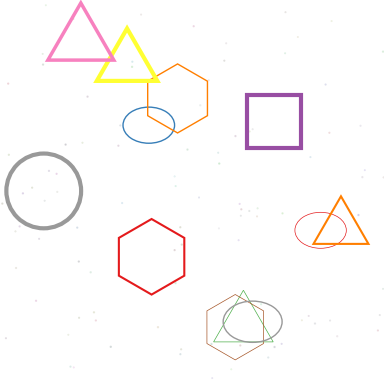[{"shape": "hexagon", "thickness": 1.5, "radius": 0.49, "center": [0.394, 0.333]}, {"shape": "oval", "thickness": 0.5, "radius": 0.33, "center": [0.833, 0.402]}, {"shape": "oval", "thickness": 1, "radius": 0.33, "center": [0.386, 0.675]}, {"shape": "triangle", "thickness": 0.5, "radius": 0.45, "center": [0.632, 0.157]}, {"shape": "square", "thickness": 3, "radius": 0.35, "center": [0.712, 0.684]}, {"shape": "hexagon", "thickness": 1, "radius": 0.45, "center": [0.461, 0.744]}, {"shape": "triangle", "thickness": 1.5, "radius": 0.41, "center": [0.886, 0.408]}, {"shape": "triangle", "thickness": 3, "radius": 0.45, "center": [0.33, 0.835]}, {"shape": "hexagon", "thickness": 0.5, "radius": 0.42, "center": [0.611, 0.15]}, {"shape": "triangle", "thickness": 2.5, "radius": 0.49, "center": [0.21, 0.893]}, {"shape": "oval", "thickness": 1, "radius": 0.38, "center": [0.656, 0.164]}, {"shape": "circle", "thickness": 3, "radius": 0.49, "center": [0.114, 0.504]}]